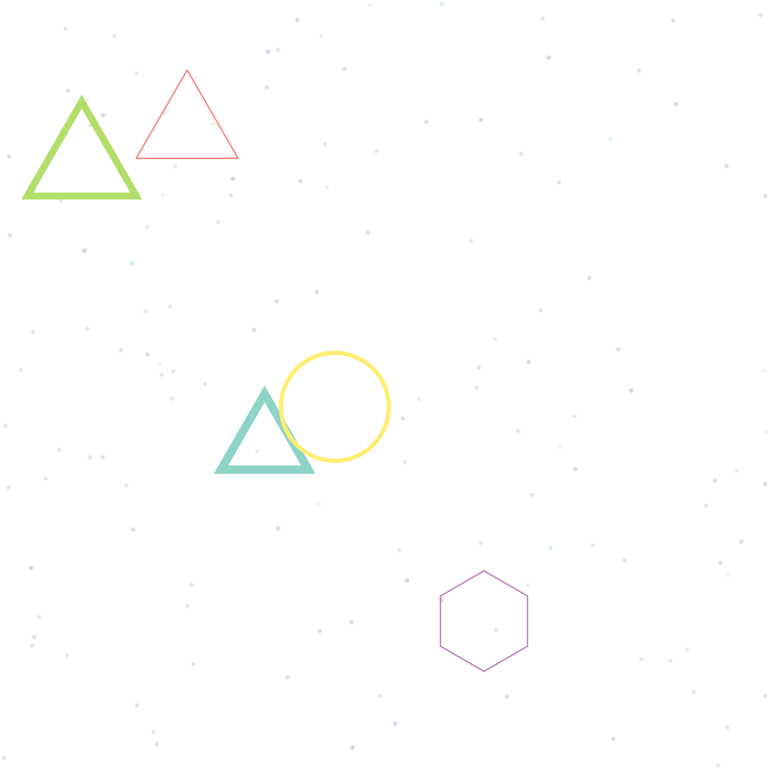[{"shape": "triangle", "thickness": 3, "radius": 0.33, "center": [0.344, 0.423]}, {"shape": "triangle", "thickness": 0.5, "radius": 0.38, "center": [0.243, 0.833]}, {"shape": "triangle", "thickness": 2.5, "radius": 0.41, "center": [0.106, 0.786]}, {"shape": "hexagon", "thickness": 0.5, "radius": 0.33, "center": [0.629, 0.193]}, {"shape": "circle", "thickness": 1.5, "radius": 0.35, "center": [0.435, 0.472]}]